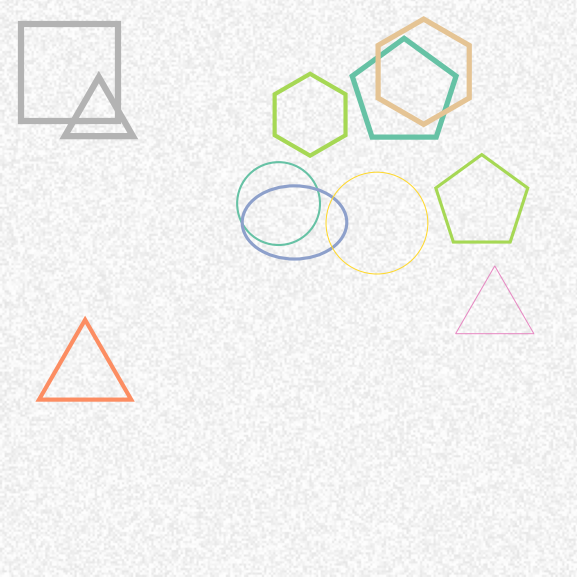[{"shape": "pentagon", "thickness": 2.5, "radius": 0.47, "center": [0.7, 0.838]}, {"shape": "circle", "thickness": 1, "radius": 0.36, "center": [0.482, 0.647]}, {"shape": "triangle", "thickness": 2, "radius": 0.46, "center": [0.147, 0.353]}, {"shape": "oval", "thickness": 1.5, "radius": 0.45, "center": [0.51, 0.614]}, {"shape": "triangle", "thickness": 0.5, "radius": 0.39, "center": [0.857, 0.46]}, {"shape": "pentagon", "thickness": 1.5, "radius": 0.42, "center": [0.834, 0.648]}, {"shape": "hexagon", "thickness": 2, "radius": 0.35, "center": [0.537, 0.8]}, {"shape": "circle", "thickness": 0.5, "radius": 0.44, "center": [0.653, 0.613]}, {"shape": "hexagon", "thickness": 2.5, "radius": 0.46, "center": [0.734, 0.875]}, {"shape": "square", "thickness": 3, "radius": 0.42, "center": [0.121, 0.874]}, {"shape": "triangle", "thickness": 3, "radius": 0.34, "center": [0.171, 0.797]}]